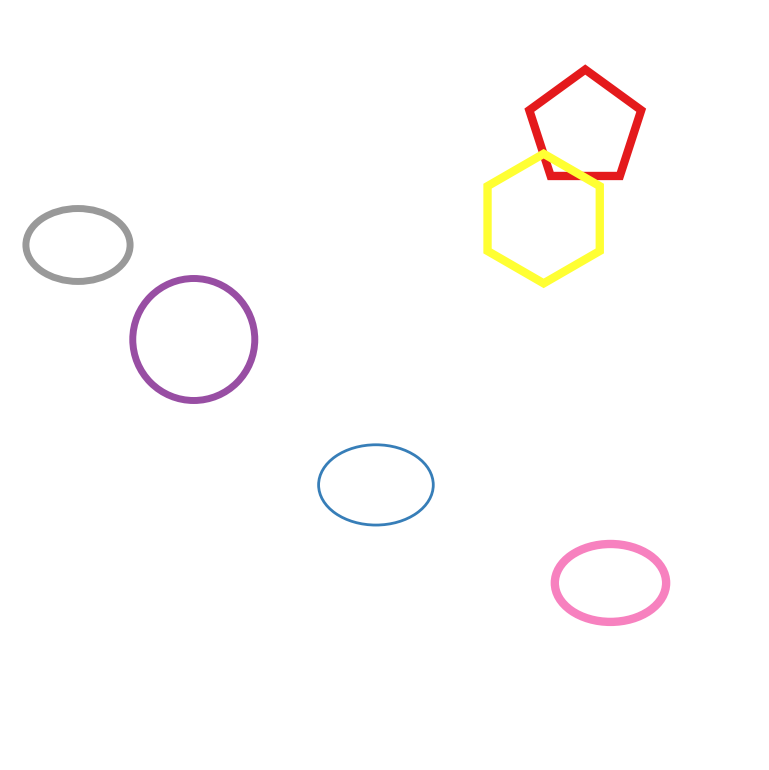[{"shape": "pentagon", "thickness": 3, "radius": 0.38, "center": [0.76, 0.833]}, {"shape": "oval", "thickness": 1, "radius": 0.37, "center": [0.488, 0.37]}, {"shape": "circle", "thickness": 2.5, "radius": 0.4, "center": [0.252, 0.559]}, {"shape": "hexagon", "thickness": 3, "radius": 0.42, "center": [0.706, 0.716]}, {"shape": "oval", "thickness": 3, "radius": 0.36, "center": [0.793, 0.243]}, {"shape": "oval", "thickness": 2.5, "radius": 0.34, "center": [0.101, 0.682]}]